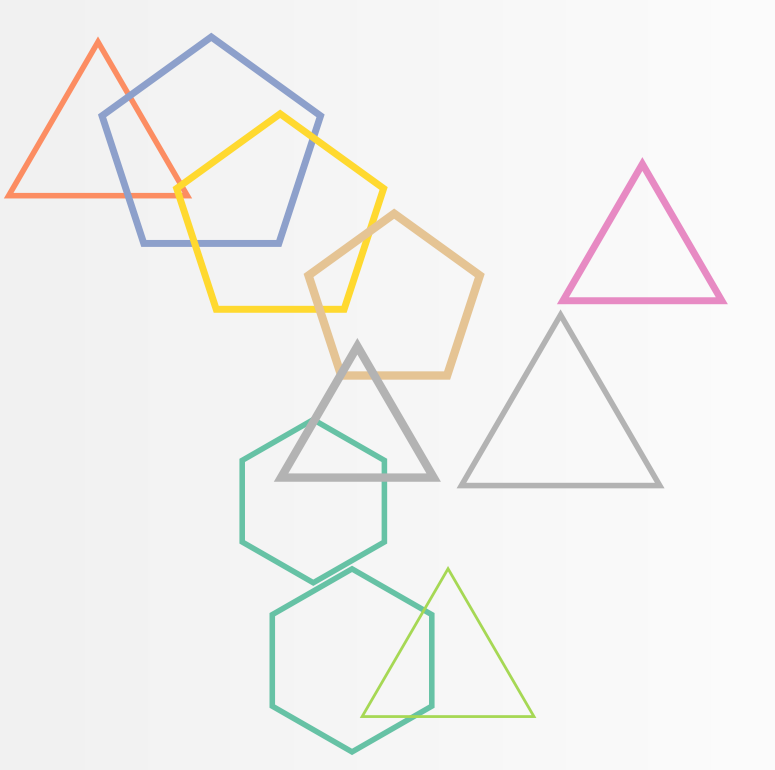[{"shape": "hexagon", "thickness": 2, "radius": 0.59, "center": [0.454, 0.142]}, {"shape": "hexagon", "thickness": 2, "radius": 0.53, "center": [0.404, 0.349]}, {"shape": "triangle", "thickness": 2, "radius": 0.67, "center": [0.126, 0.812]}, {"shape": "pentagon", "thickness": 2.5, "radius": 0.74, "center": [0.273, 0.804]}, {"shape": "triangle", "thickness": 2.5, "radius": 0.59, "center": [0.829, 0.669]}, {"shape": "triangle", "thickness": 1, "radius": 0.64, "center": [0.578, 0.133]}, {"shape": "pentagon", "thickness": 2.5, "radius": 0.7, "center": [0.362, 0.712]}, {"shape": "pentagon", "thickness": 3, "radius": 0.58, "center": [0.509, 0.606]}, {"shape": "triangle", "thickness": 3, "radius": 0.57, "center": [0.461, 0.437]}, {"shape": "triangle", "thickness": 2, "radius": 0.74, "center": [0.723, 0.443]}]